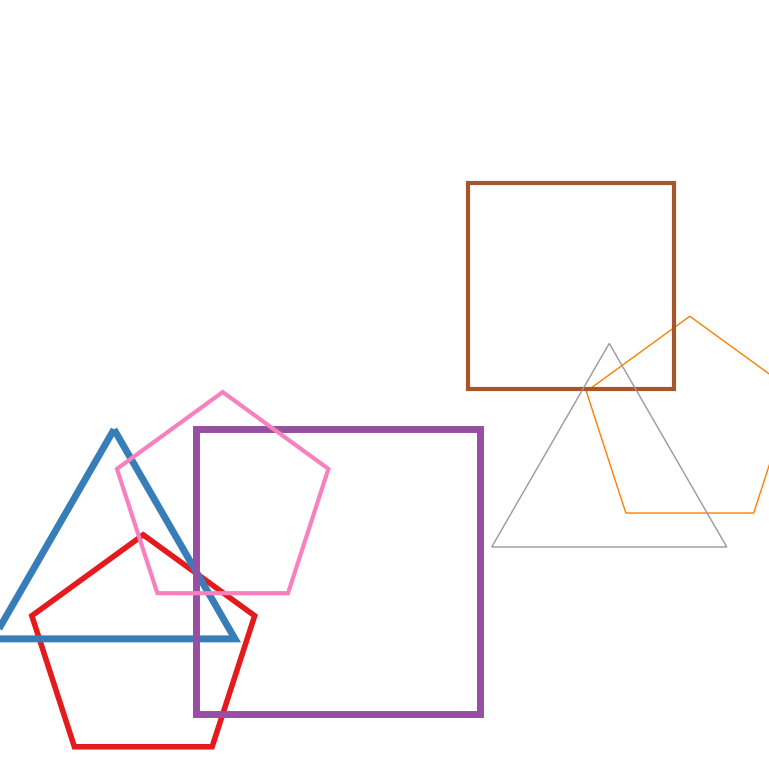[{"shape": "pentagon", "thickness": 2, "radius": 0.76, "center": [0.186, 0.153]}, {"shape": "triangle", "thickness": 2.5, "radius": 0.91, "center": [0.148, 0.261]}, {"shape": "square", "thickness": 2.5, "radius": 0.92, "center": [0.439, 0.258]}, {"shape": "pentagon", "thickness": 0.5, "radius": 0.71, "center": [0.896, 0.448]}, {"shape": "square", "thickness": 1.5, "radius": 0.67, "center": [0.741, 0.628]}, {"shape": "pentagon", "thickness": 1.5, "radius": 0.72, "center": [0.289, 0.346]}, {"shape": "triangle", "thickness": 0.5, "radius": 0.88, "center": [0.791, 0.378]}]